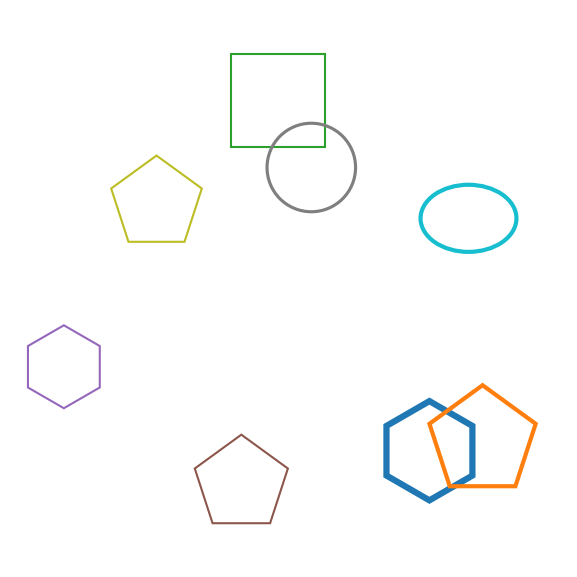[{"shape": "hexagon", "thickness": 3, "radius": 0.43, "center": [0.744, 0.219]}, {"shape": "pentagon", "thickness": 2, "radius": 0.48, "center": [0.836, 0.235]}, {"shape": "square", "thickness": 1, "radius": 0.4, "center": [0.481, 0.826]}, {"shape": "hexagon", "thickness": 1, "radius": 0.36, "center": [0.111, 0.364]}, {"shape": "pentagon", "thickness": 1, "radius": 0.42, "center": [0.418, 0.162]}, {"shape": "circle", "thickness": 1.5, "radius": 0.38, "center": [0.539, 0.709]}, {"shape": "pentagon", "thickness": 1, "radius": 0.41, "center": [0.271, 0.647]}, {"shape": "oval", "thickness": 2, "radius": 0.42, "center": [0.811, 0.621]}]